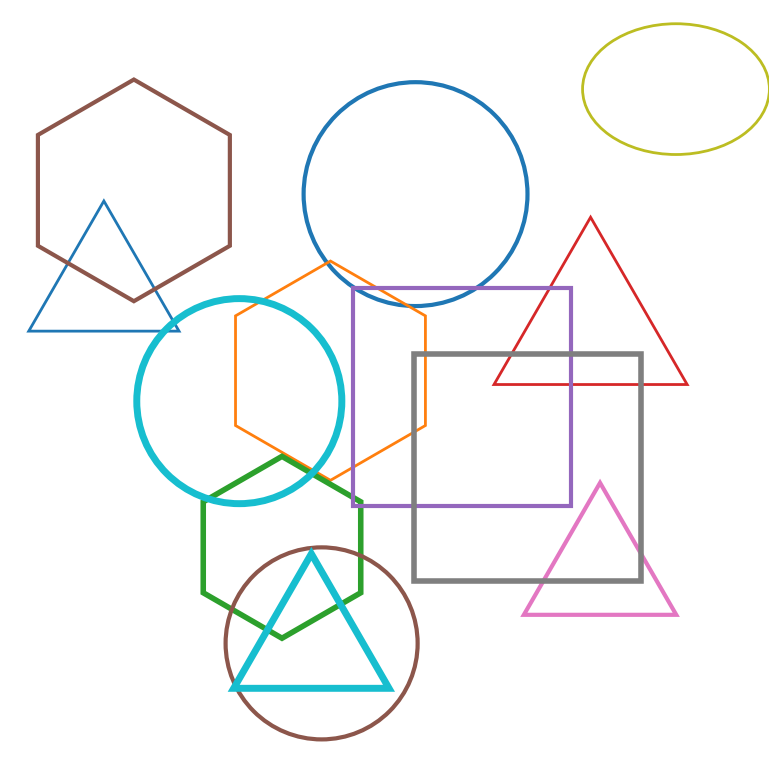[{"shape": "triangle", "thickness": 1, "radius": 0.56, "center": [0.135, 0.626]}, {"shape": "circle", "thickness": 1.5, "radius": 0.73, "center": [0.54, 0.748]}, {"shape": "hexagon", "thickness": 1, "radius": 0.71, "center": [0.429, 0.519]}, {"shape": "hexagon", "thickness": 2, "radius": 0.59, "center": [0.366, 0.289]}, {"shape": "triangle", "thickness": 1, "radius": 0.72, "center": [0.767, 0.573]}, {"shape": "square", "thickness": 1.5, "radius": 0.71, "center": [0.6, 0.485]}, {"shape": "hexagon", "thickness": 1.5, "radius": 0.72, "center": [0.174, 0.753]}, {"shape": "circle", "thickness": 1.5, "radius": 0.62, "center": [0.418, 0.164]}, {"shape": "triangle", "thickness": 1.5, "radius": 0.57, "center": [0.779, 0.259]}, {"shape": "square", "thickness": 2, "radius": 0.74, "center": [0.685, 0.393]}, {"shape": "oval", "thickness": 1, "radius": 0.61, "center": [0.878, 0.884]}, {"shape": "triangle", "thickness": 2.5, "radius": 0.58, "center": [0.404, 0.164]}, {"shape": "circle", "thickness": 2.5, "radius": 0.67, "center": [0.311, 0.479]}]